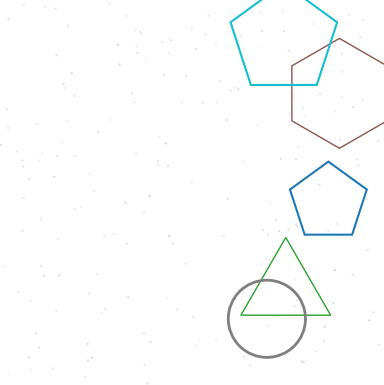[{"shape": "pentagon", "thickness": 1.5, "radius": 0.52, "center": [0.853, 0.475]}, {"shape": "triangle", "thickness": 1, "radius": 0.67, "center": [0.742, 0.249]}, {"shape": "hexagon", "thickness": 1, "radius": 0.71, "center": [0.882, 0.758]}, {"shape": "circle", "thickness": 2, "radius": 0.5, "center": [0.693, 0.172]}, {"shape": "pentagon", "thickness": 1.5, "radius": 0.73, "center": [0.737, 0.897]}]